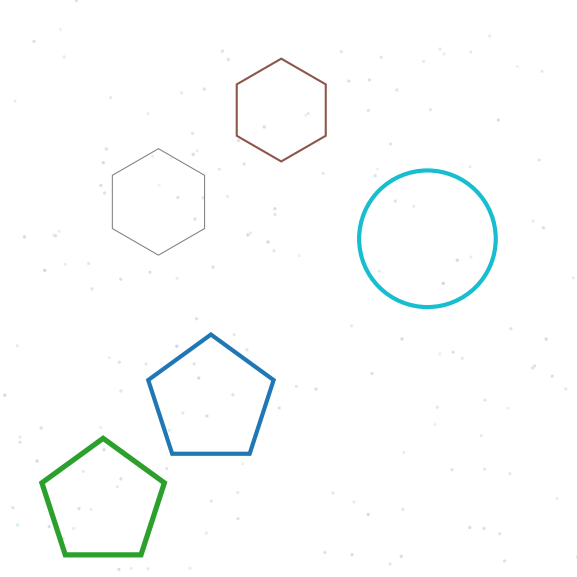[{"shape": "pentagon", "thickness": 2, "radius": 0.57, "center": [0.365, 0.306]}, {"shape": "pentagon", "thickness": 2.5, "radius": 0.56, "center": [0.179, 0.129]}, {"shape": "hexagon", "thickness": 1, "radius": 0.45, "center": [0.487, 0.809]}, {"shape": "hexagon", "thickness": 0.5, "radius": 0.46, "center": [0.274, 0.649]}, {"shape": "circle", "thickness": 2, "radius": 0.59, "center": [0.74, 0.586]}]